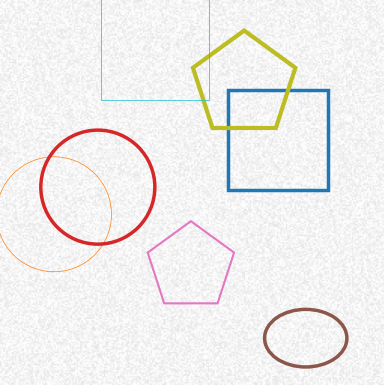[{"shape": "square", "thickness": 2.5, "radius": 0.65, "center": [0.723, 0.635]}, {"shape": "circle", "thickness": 0.5, "radius": 0.75, "center": [0.14, 0.443]}, {"shape": "circle", "thickness": 2.5, "radius": 0.74, "center": [0.254, 0.514]}, {"shape": "oval", "thickness": 2.5, "radius": 0.53, "center": [0.794, 0.122]}, {"shape": "pentagon", "thickness": 1.5, "radius": 0.59, "center": [0.496, 0.308]}, {"shape": "pentagon", "thickness": 3, "radius": 0.7, "center": [0.634, 0.781]}, {"shape": "square", "thickness": 0.5, "radius": 0.7, "center": [0.403, 0.88]}]